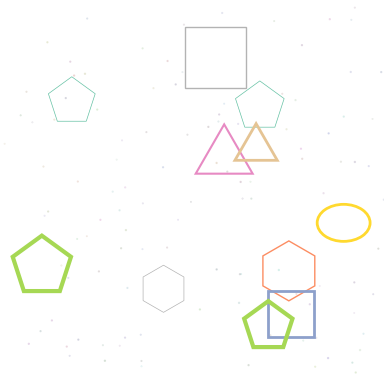[{"shape": "pentagon", "thickness": 0.5, "radius": 0.33, "center": [0.675, 0.723]}, {"shape": "pentagon", "thickness": 0.5, "radius": 0.32, "center": [0.186, 0.737]}, {"shape": "hexagon", "thickness": 1, "radius": 0.39, "center": [0.75, 0.296]}, {"shape": "square", "thickness": 2, "radius": 0.29, "center": [0.756, 0.184]}, {"shape": "triangle", "thickness": 1.5, "radius": 0.43, "center": [0.582, 0.592]}, {"shape": "pentagon", "thickness": 3, "radius": 0.4, "center": [0.109, 0.308]}, {"shape": "pentagon", "thickness": 3, "radius": 0.33, "center": [0.697, 0.152]}, {"shape": "oval", "thickness": 2, "radius": 0.34, "center": [0.893, 0.421]}, {"shape": "triangle", "thickness": 2, "radius": 0.32, "center": [0.665, 0.615]}, {"shape": "hexagon", "thickness": 0.5, "radius": 0.31, "center": [0.425, 0.25]}, {"shape": "square", "thickness": 1, "radius": 0.39, "center": [0.56, 0.85]}]